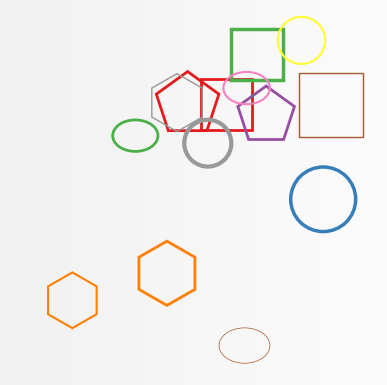[{"shape": "square", "thickness": 2, "radius": 0.33, "center": [0.585, 0.728]}, {"shape": "pentagon", "thickness": 2, "radius": 0.42, "center": [0.484, 0.729]}, {"shape": "circle", "thickness": 2.5, "radius": 0.42, "center": [0.834, 0.482]}, {"shape": "oval", "thickness": 2, "radius": 0.29, "center": [0.349, 0.648]}, {"shape": "square", "thickness": 2.5, "radius": 0.33, "center": [0.663, 0.859]}, {"shape": "pentagon", "thickness": 2, "radius": 0.38, "center": [0.687, 0.7]}, {"shape": "hexagon", "thickness": 2, "radius": 0.42, "center": [0.431, 0.29]}, {"shape": "hexagon", "thickness": 1.5, "radius": 0.36, "center": [0.187, 0.22]}, {"shape": "circle", "thickness": 1.5, "radius": 0.31, "center": [0.778, 0.895]}, {"shape": "square", "thickness": 1, "radius": 0.41, "center": [0.854, 0.727]}, {"shape": "oval", "thickness": 0.5, "radius": 0.33, "center": [0.631, 0.102]}, {"shape": "oval", "thickness": 1.5, "radius": 0.3, "center": [0.636, 0.771]}, {"shape": "hexagon", "thickness": 1, "radius": 0.38, "center": [0.457, 0.734]}, {"shape": "circle", "thickness": 3, "radius": 0.3, "center": [0.536, 0.628]}]